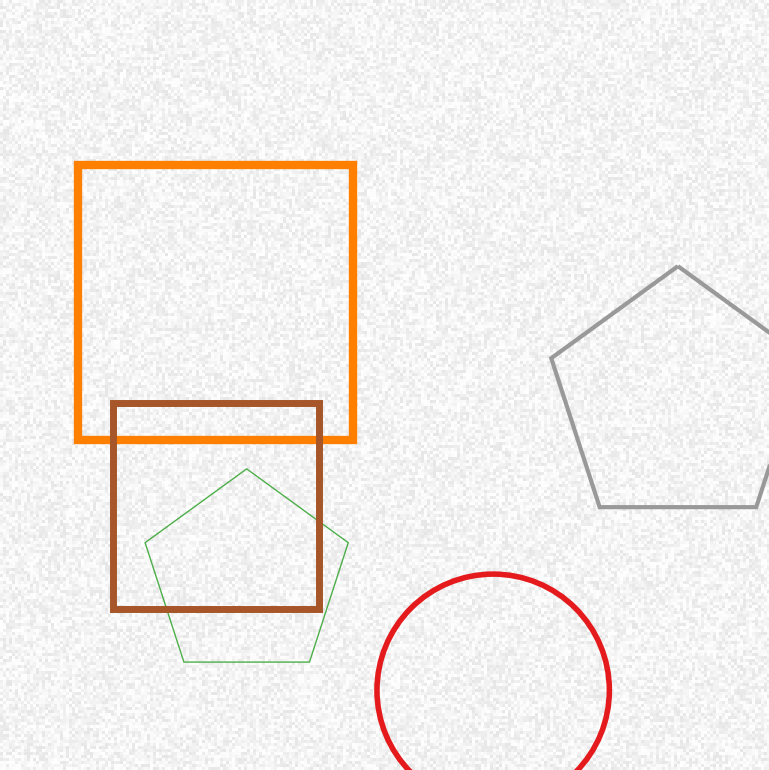[{"shape": "circle", "thickness": 2, "radius": 0.75, "center": [0.64, 0.104]}, {"shape": "pentagon", "thickness": 0.5, "radius": 0.69, "center": [0.32, 0.252]}, {"shape": "square", "thickness": 3, "radius": 0.89, "center": [0.28, 0.608]}, {"shape": "square", "thickness": 2.5, "radius": 0.67, "center": [0.281, 0.343]}, {"shape": "pentagon", "thickness": 1.5, "radius": 0.86, "center": [0.88, 0.481]}]